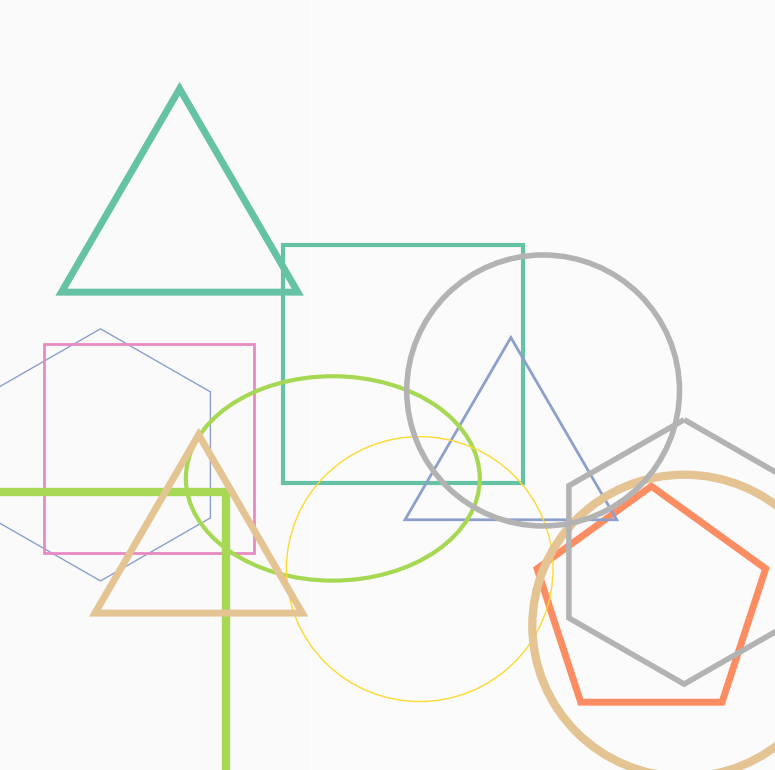[{"shape": "square", "thickness": 1.5, "radius": 0.77, "center": [0.52, 0.527]}, {"shape": "triangle", "thickness": 2.5, "radius": 0.88, "center": [0.232, 0.709]}, {"shape": "pentagon", "thickness": 2.5, "radius": 0.78, "center": [0.841, 0.214]}, {"shape": "hexagon", "thickness": 0.5, "radius": 0.82, "center": [0.13, 0.409]}, {"shape": "triangle", "thickness": 1, "radius": 0.79, "center": [0.659, 0.404]}, {"shape": "square", "thickness": 1, "radius": 0.68, "center": [0.193, 0.417]}, {"shape": "oval", "thickness": 1.5, "radius": 0.95, "center": [0.429, 0.379]}, {"shape": "square", "thickness": 3, "radius": 0.92, "center": [0.109, 0.178]}, {"shape": "circle", "thickness": 0.5, "radius": 0.86, "center": [0.542, 0.261]}, {"shape": "circle", "thickness": 3, "radius": 0.98, "center": [0.883, 0.187]}, {"shape": "triangle", "thickness": 2.5, "radius": 0.77, "center": [0.256, 0.281]}, {"shape": "circle", "thickness": 2, "radius": 0.88, "center": [0.701, 0.493]}, {"shape": "hexagon", "thickness": 2, "radius": 0.86, "center": [0.883, 0.283]}]